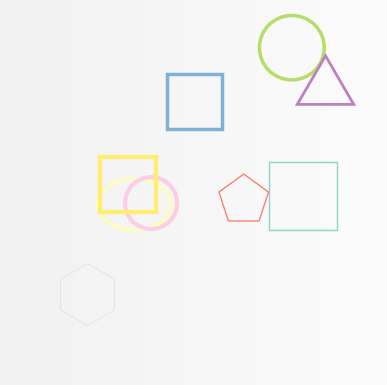[{"shape": "square", "thickness": 1, "radius": 0.44, "center": [0.781, 0.491]}, {"shape": "oval", "thickness": 2, "radius": 0.47, "center": [0.347, 0.469]}, {"shape": "pentagon", "thickness": 1, "radius": 0.34, "center": [0.629, 0.481]}, {"shape": "square", "thickness": 2.5, "radius": 0.35, "center": [0.501, 0.737]}, {"shape": "circle", "thickness": 2.5, "radius": 0.42, "center": [0.753, 0.876]}, {"shape": "circle", "thickness": 3, "radius": 0.34, "center": [0.39, 0.472]}, {"shape": "triangle", "thickness": 2, "radius": 0.42, "center": [0.84, 0.771]}, {"shape": "hexagon", "thickness": 0.5, "radius": 0.4, "center": [0.226, 0.235]}, {"shape": "square", "thickness": 3, "radius": 0.36, "center": [0.331, 0.521]}]